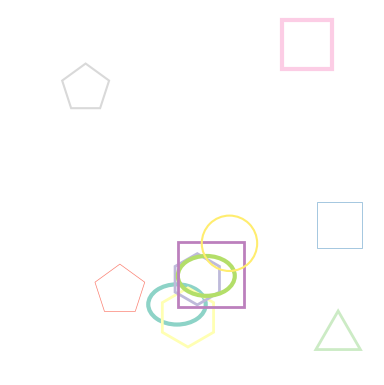[{"shape": "oval", "thickness": 3, "radius": 0.37, "center": [0.46, 0.209]}, {"shape": "hexagon", "thickness": 2, "radius": 0.38, "center": [0.488, 0.176]}, {"shape": "hexagon", "thickness": 2, "radius": 0.33, "center": [0.512, 0.275]}, {"shape": "pentagon", "thickness": 0.5, "radius": 0.34, "center": [0.311, 0.246]}, {"shape": "square", "thickness": 0.5, "radius": 0.3, "center": [0.882, 0.416]}, {"shape": "oval", "thickness": 3, "radius": 0.37, "center": [0.536, 0.283]}, {"shape": "square", "thickness": 3, "radius": 0.32, "center": [0.797, 0.885]}, {"shape": "pentagon", "thickness": 1.5, "radius": 0.32, "center": [0.222, 0.771]}, {"shape": "square", "thickness": 2, "radius": 0.43, "center": [0.548, 0.287]}, {"shape": "triangle", "thickness": 2, "radius": 0.33, "center": [0.878, 0.125]}, {"shape": "circle", "thickness": 1.5, "radius": 0.36, "center": [0.596, 0.368]}]